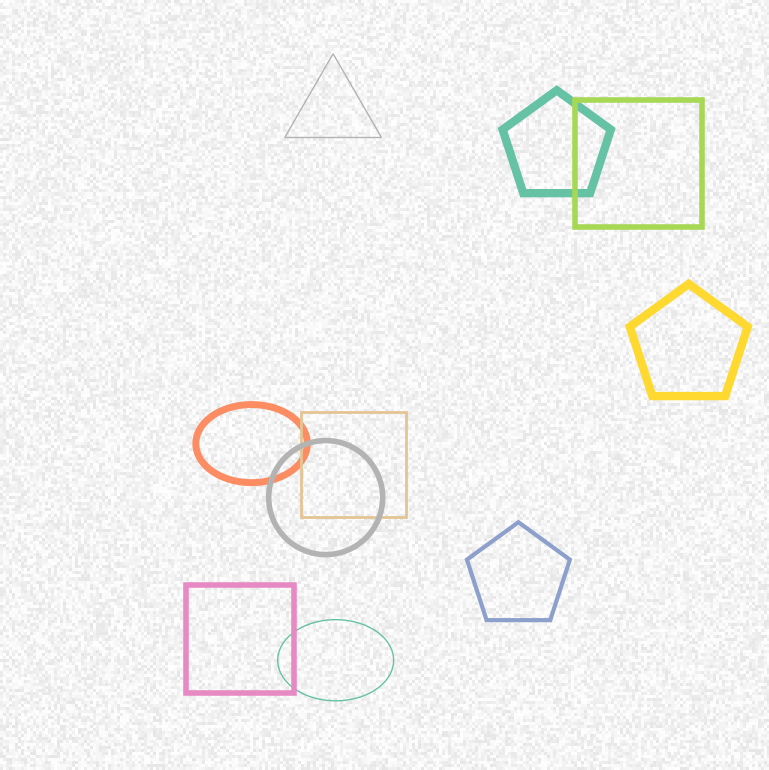[{"shape": "oval", "thickness": 0.5, "radius": 0.38, "center": [0.436, 0.143]}, {"shape": "pentagon", "thickness": 3, "radius": 0.37, "center": [0.723, 0.809]}, {"shape": "oval", "thickness": 2.5, "radius": 0.36, "center": [0.327, 0.424]}, {"shape": "pentagon", "thickness": 1.5, "radius": 0.35, "center": [0.673, 0.251]}, {"shape": "square", "thickness": 2, "radius": 0.35, "center": [0.311, 0.17]}, {"shape": "square", "thickness": 2, "radius": 0.41, "center": [0.829, 0.787]}, {"shape": "pentagon", "thickness": 3, "radius": 0.4, "center": [0.894, 0.551]}, {"shape": "square", "thickness": 1, "radius": 0.34, "center": [0.459, 0.397]}, {"shape": "circle", "thickness": 2, "radius": 0.37, "center": [0.423, 0.354]}, {"shape": "triangle", "thickness": 0.5, "radius": 0.36, "center": [0.433, 0.858]}]